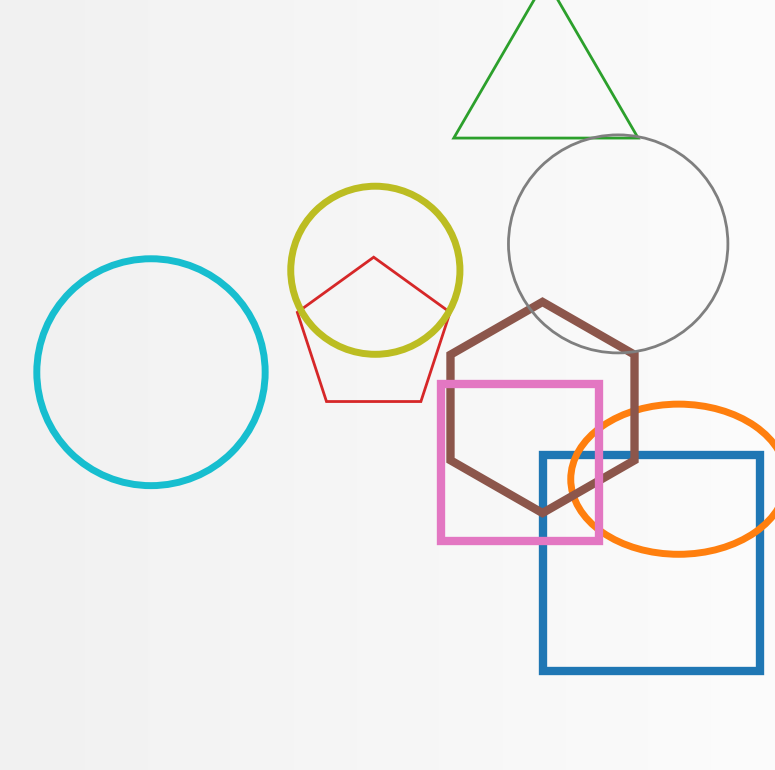[{"shape": "square", "thickness": 3, "radius": 0.7, "center": [0.84, 0.269]}, {"shape": "oval", "thickness": 2.5, "radius": 0.7, "center": [0.876, 0.378]}, {"shape": "triangle", "thickness": 1, "radius": 0.69, "center": [0.704, 0.889]}, {"shape": "pentagon", "thickness": 1, "radius": 0.52, "center": [0.482, 0.562]}, {"shape": "hexagon", "thickness": 3, "radius": 0.69, "center": [0.7, 0.471]}, {"shape": "square", "thickness": 3, "radius": 0.51, "center": [0.67, 0.399]}, {"shape": "circle", "thickness": 1, "radius": 0.71, "center": [0.798, 0.683]}, {"shape": "circle", "thickness": 2.5, "radius": 0.55, "center": [0.484, 0.649]}, {"shape": "circle", "thickness": 2.5, "radius": 0.74, "center": [0.195, 0.517]}]